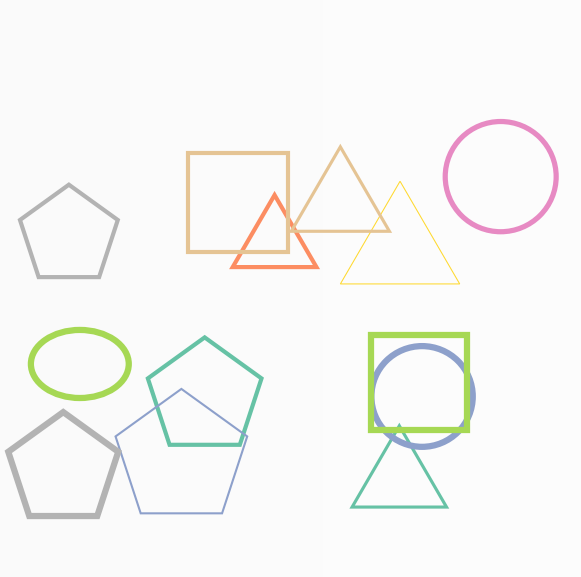[{"shape": "triangle", "thickness": 1.5, "radius": 0.47, "center": [0.687, 0.168]}, {"shape": "pentagon", "thickness": 2, "radius": 0.51, "center": [0.352, 0.312]}, {"shape": "triangle", "thickness": 2, "radius": 0.42, "center": [0.472, 0.578]}, {"shape": "pentagon", "thickness": 1, "radius": 0.6, "center": [0.312, 0.207]}, {"shape": "circle", "thickness": 3, "radius": 0.44, "center": [0.726, 0.313]}, {"shape": "circle", "thickness": 2.5, "radius": 0.48, "center": [0.861, 0.693]}, {"shape": "oval", "thickness": 3, "radius": 0.42, "center": [0.137, 0.369]}, {"shape": "square", "thickness": 3, "radius": 0.41, "center": [0.721, 0.337]}, {"shape": "triangle", "thickness": 0.5, "radius": 0.59, "center": [0.688, 0.567]}, {"shape": "square", "thickness": 2, "radius": 0.43, "center": [0.41, 0.649]}, {"shape": "triangle", "thickness": 1.5, "radius": 0.49, "center": [0.586, 0.647]}, {"shape": "pentagon", "thickness": 2, "radius": 0.44, "center": [0.119, 0.591]}, {"shape": "pentagon", "thickness": 3, "radius": 0.5, "center": [0.109, 0.186]}]